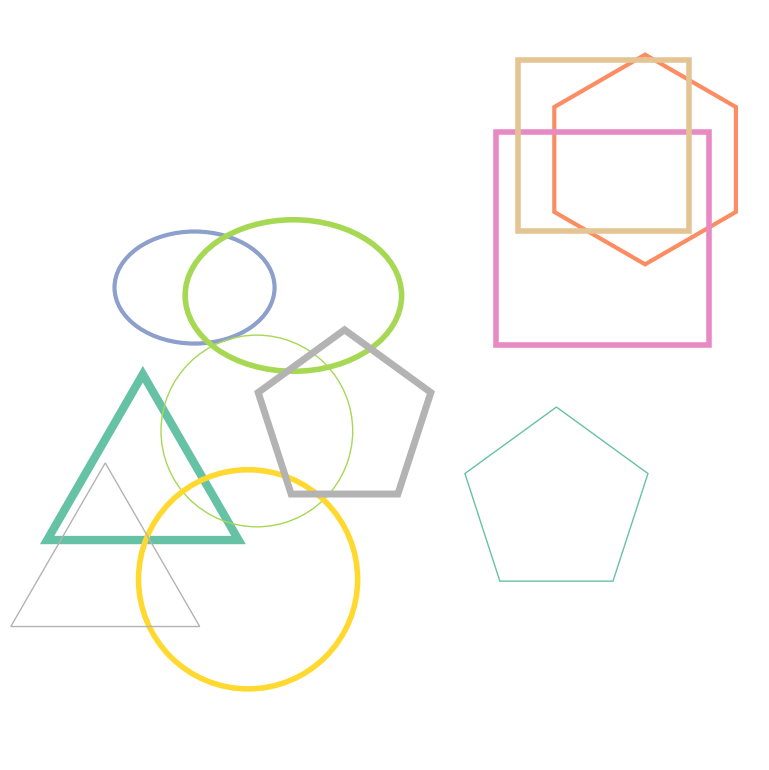[{"shape": "triangle", "thickness": 3, "radius": 0.72, "center": [0.186, 0.37]}, {"shape": "pentagon", "thickness": 0.5, "radius": 0.62, "center": [0.723, 0.346]}, {"shape": "hexagon", "thickness": 1.5, "radius": 0.68, "center": [0.838, 0.793]}, {"shape": "oval", "thickness": 1.5, "radius": 0.52, "center": [0.253, 0.627]}, {"shape": "square", "thickness": 2, "radius": 0.69, "center": [0.782, 0.69]}, {"shape": "oval", "thickness": 2, "radius": 0.7, "center": [0.381, 0.616]}, {"shape": "circle", "thickness": 0.5, "radius": 0.62, "center": [0.334, 0.44]}, {"shape": "circle", "thickness": 2, "radius": 0.71, "center": [0.322, 0.248]}, {"shape": "square", "thickness": 2, "radius": 0.56, "center": [0.784, 0.811]}, {"shape": "triangle", "thickness": 0.5, "radius": 0.71, "center": [0.137, 0.257]}, {"shape": "pentagon", "thickness": 2.5, "radius": 0.59, "center": [0.447, 0.454]}]